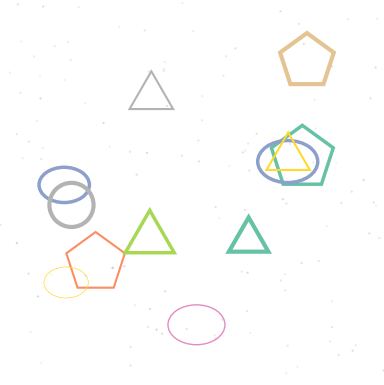[{"shape": "triangle", "thickness": 3, "radius": 0.3, "center": [0.646, 0.376]}, {"shape": "pentagon", "thickness": 2.5, "radius": 0.42, "center": [0.785, 0.59]}, {"shape": "pentagon", "thickness": 1.5, "radius": 0.4, "center": [0.248, 0.317]}, {"shape": "oval", "thickness": 2.5, "radius": 0.39, "center": [0.747, 0.58]}, {"shape": "oval", "thickness": 2.5, "radius": 0.33, "center": [0.167, 0.52]}, {"shape": "oval", "thickness": 1, "radius": 0.37, "center": [0.51, 0.156]}, {"shape": "triangle", "thickness": 2.5, "radius": 0.37, "center": [0.389, 0.38]}, {"shape": "oval", "thickness": 0.5, "radius": 0.29, "center": [0.172, 0.266]}, {"shape": "triangle", "thickness": 1.5, "radius": 0.32, "center": [0.748, 0.591]}, {"shape": "pentagon", "thickness": 3, "radius": 0.37, "center": [0.797, 0.841]}, {"shape": "triangle", "thickness": 1.5, "radius": 0.33, "center": [0.393, 0.749]}, {"shape": "circle", "thickness": 3, "radius": 0.29, "center": [0.186, 0.468]}]